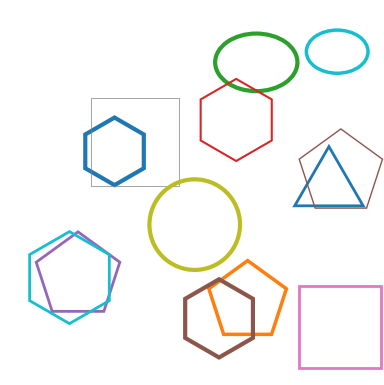[{"shape": "triangle", "thickness": 2, "radius": 0.51, "center": [0.854, 0.517]}, {"shape": "hexagon", "thickness": 3, "radius": 0.44, "center": [0.298, 0.607]}, {"shape": "pentagon", "thickness": 2.5, "radius": 0.53, "center": [0.643, 0.217]}, {"shape": "oval", "thickness": 3, "radius": 0.53, "center": [0.666, 0.838]}, {"shape": "hexagon", "thickness": 1.5, "radius": 0.53, "center": [0.614, 0.688]}, {"shape": "pentagon", "thickness": 2, "radius": 0.57, "center": [0.203, 0.284]}, {"shape": "hexagon", "thickness": 3, "radius": 0.51, "center": [0.569, 0.173]}, {"shape": "pentagon", "thickness": 1, "radius": 0.57, "center": [0.885, 0.551]}, {"shape": "square", "thickness": 2, "radius": 0.53, "center": [0.883, 0.151]}, {"shape": "square", "thickness": 0.5, "radius": 0.57, "center": [0.351, 0.63]}, {"shape": "circle", "thickness": 3, "radius": 0.59, "center": [0.506, 0.417]}, {"shape": "hexagon", "thickness": 2, "radius": 0.6, "center": [0.18, 0.279]}, {"shape": "oval", "thickness": 2.5, "radius": 0.4, "center": [0.876, 0.866]}]